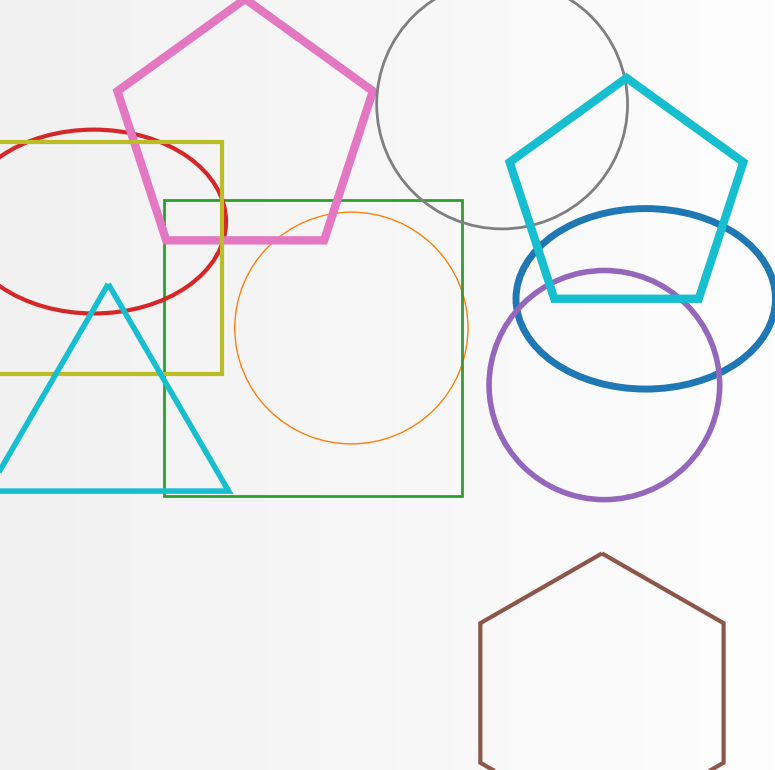[{"shape": "oval", "thickness": 2.5, "radius": 0.84, "center": [0.833, 0.612]}, {"shape": "circle", "thickness": 0.5, "radius": 0.75, "center": [0.453, 0.574]}, {"shape": "square", "thickness": 1, "radius": 0.96, "center": [0.404, 0.548]}, {"shape": "oval", "thickness": 1.5, "radius": 0.85, "center": [0.121, 0.712]}, {"shape": "circle", "thickness": 2, "radius": 0.74, "center": [0.78, 0.5]}, {"shape": "hexagon", "thickness": 1.5, "radius": 0.91, "center": [0.777, 0.1]}, {"shape": "pentagon", "thickness": 3, "radius": 0.87, "center": [0.316, 0.828]}, {"shape": "circle", "thickness": 1, "radius": 0.81, "center": [0.648, 0.865]}, {"shape": "square", "thickness": 1.5, "radius": 0.75, "center": [0.136, 0.665]}, {"shape": "triangle", "thickness": 2, "radius": 0.9, "center": [0.14, 0.452]}, {"shape": "pentagon", "thickness": 3, "radius": 0.79, "center": [0.808, 0.74]}]